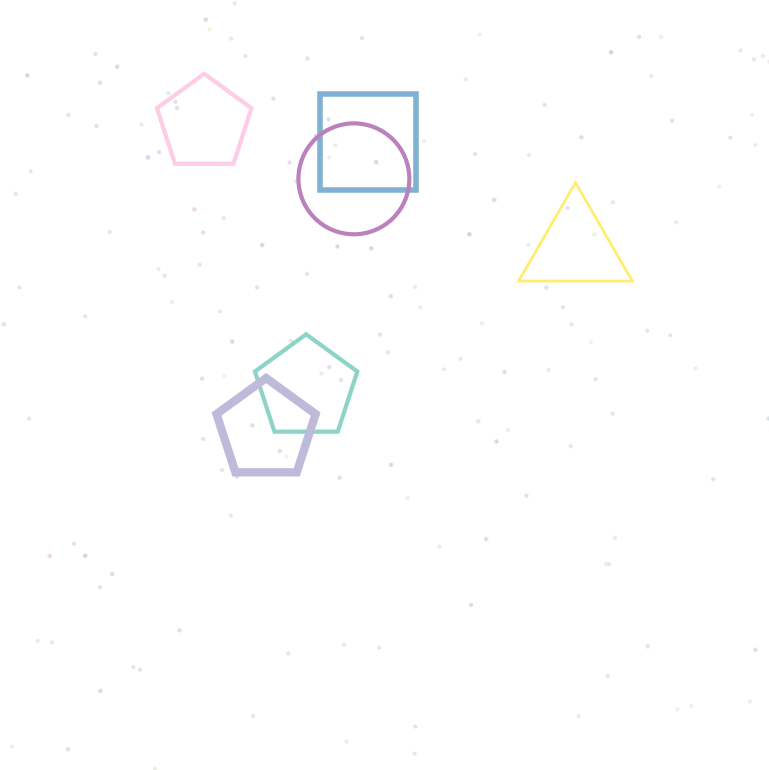[{"shape": "pentagon", "thickness": 1.5, "radius": 0.35, "center": [0.398, 0.496]}, {"shape": "pentagon", "thickness": 3, "radius": 0.34, "center": [0.346, 0.441]}, {"shape": "square", "thickness": 2, "radius": 0.31, "center": [0.478, 0.815]}, {"shape": "pentagon", "thickness": 1.5, "radius": 0.32, "center": [0.265, 0.84]}, {"shape": "circle", "thickness": 1.5, "radius": 0.36, "center": [0.46, 0.768]}, {"shape": "triangle", "thickness": 1, "radius": 0.43, "center": [0.747, 0.678]}]